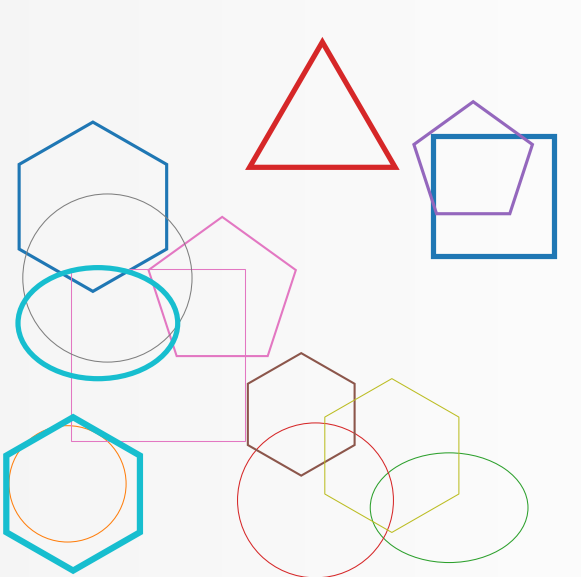[{"shape": "hexagon", "thickness": 1.5, "radius": 0.73, "center": [0.16, 0.641]}, {"shape": "square", "thickness": 2.5, "radius": 0.52, "center": [0.849, 0.66]}, {"shape": "circle", "thickness": 0.5, "radius": 0.5, "center": [0.116, 0.161]}, {"shape": "oval", "thickness": 0.5, "radius": 0.68, "center": [0.773, 0.12]}, {"shape": "triangle", "thickness": 2.5, "radius": 0.72, "center": [0.555, 0.782]}, {"shape": "circle", "thickness": 0.5, "radius": 0.67, "center": [0.543, 0.133]}, {"shape": "pentagon", "thickness": 1.5, "radius": 0.54, "center": [0.814, 0.716]}, {"shape": "hexagon", "thickness": 1, "radius": 0.53, "center": [0.518, 0.282]}, {"shape": "pentagon", "thickness": 1, "radius": 0.67, "center": [0.382, 0.49]}, {"shape": "square", "thickness": 0.5, "radius": 0.75, "center": [0.272, 0.384]}, {"shape": "circle", "thickness": 0.5, "radius": 0.73, "center": [0.185, 0.518]}, {"shape": "hexagon", "thickness": 0.5, "radius": 0.67, "center": [0.674, 0.21]}, {"shape": "oval", "thickness": 2.5, "radius": 0.69, "center": [0.168, 0.44]}, {"shape": "hexagon", "thickness": 3, "radius": 0.66, "center": [0.126, 0.144]}]